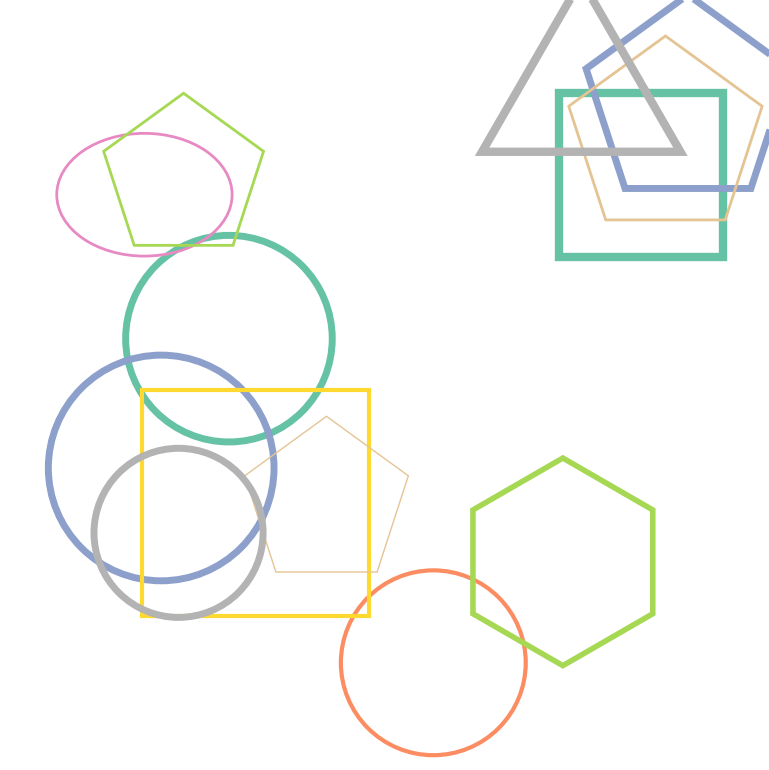[{"shape": "square", "thickness": 3, "radius": 0.53, "center": [0.832, 0.772]}, {"shape": "circle", "thickness": 2.5, "radius": 0.67, "center": [0.297, 0.56]}, {"shape": "circle", "thickness": 1.5, "radius": 0.6, "center": [0.563, 0.139]}, {"shape": "circle", "thickness": 2.5, "radius": 0.73, "center": [0.209, 0.392]}, {"shape": "pentagon", "thickness": 2.5, "radius": 0.7, "center": [0.893, 0.868]}, {"shape": "oval", "thickness": 1, "radius": 0.57, "center": [0.188, 0.747]}, {"shape": "hexagon", "thickness": 2, "radius": 0.67, "center": [0.731, 0.27]}, {"shape": "pentagon", "thickness": 1, "radius": 0.55, "center": [0.238, 0.77]}, {"shape": "square", "thickness": 1.5, "radius": 0.74, "center": [0.332, 0.346]}, {"shape": "pentagon", "thickness": 1, "radius": 0.66, "center": [0.864, 0.821]}, {"shape": "pentagon", "thickness": 0.5, "radius": 0.56, "center": [0.424, 0.348]}, {"shape": "circle", "thickness": 2.5, "radius": 0.55, "center": [0.232, 0.308]}, {"shape": "triangle", "thickness": 3, "radius": 0.74, "center": [0.755, 0.877]}]